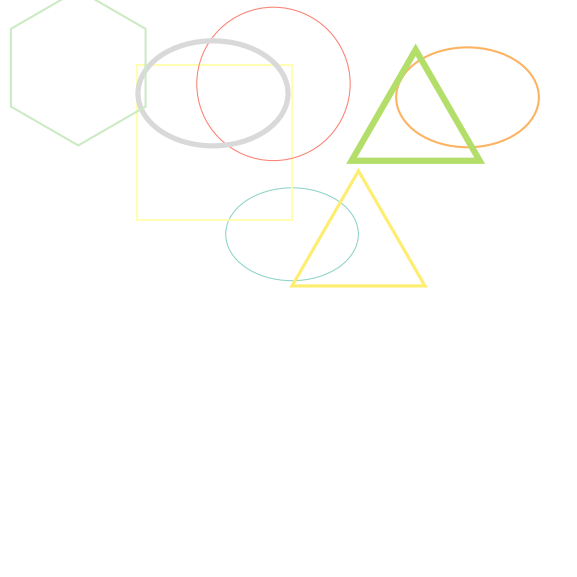[{"shape": "oval", "thickness": 0.5, "radius": 0.57, "center": [0.506, 0.593]}, {"shape": "square", "thickness": 1, "radius": 0.67, "center": [0.371, 0.753]}, {"shape": "circle", "thickness": 0.5, "radius": 0.66, "center": [0.474, 0.854]}, {"shape": "oval", "thickness": 1, "radius": 0.62, "center": [0.81, 0.831]}, {"shape": "triangle", "thickness": 3, "radius": 0.64, "center": [0.72, 0.785]}, {"shape": "oval", "thickness": 2.5, "radius": 0.65, "center": [0.369, 0.837]}, {"shape": "hexagon", "thickness": 1, "radius": 0.67, "center": [0.135, 0.882]}, {"shape": "triangle", "thickness": 1.5, "radius": 0.66, "center": [0.621, 0.57]}]